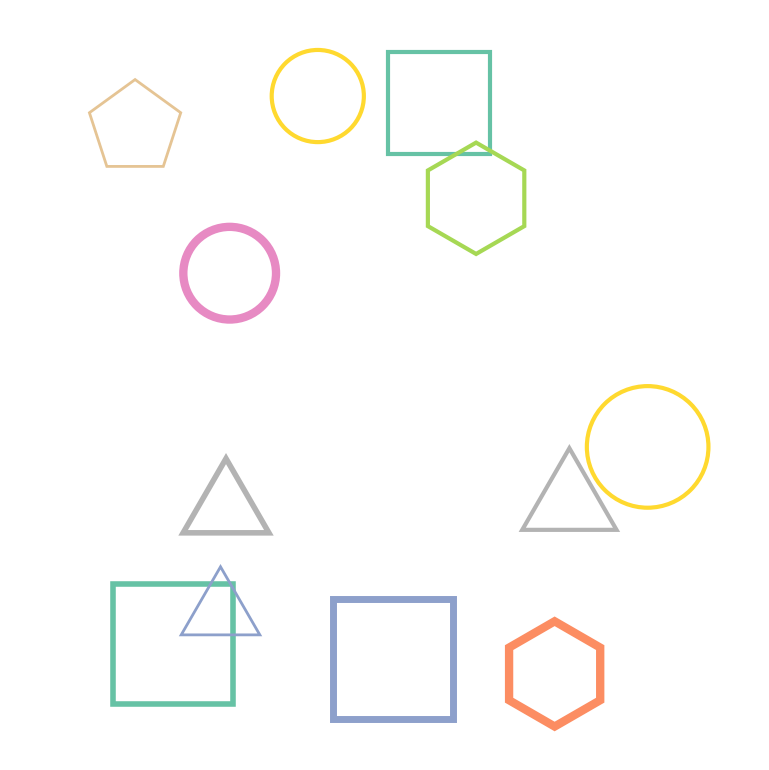[{"shape": "square", "thickness": 2, "radius": 0.39, "center": [0.225, 0.163]}, {"shape": "square", "thickness": 1.5, "radius": 0.33, "center": [0.57, 0.867]}, {"shape": "hexagon", "thickness": 3, "radius": 0.34, "center": [0.72, 0.125]}, {"shape": "square", "thickness": 2.5, "radius": 0.39, "center": [0.51, 0.144]}, {"shape": "triangle", "thickness": 1, "radius": 0.29, "center": [0.286, 0.205]}, {"shape": "circle", "thickness": 3, "radius": 0.3, "center": [0.298, 0.645]}, {"shape": "hexagon", "thickness": 1.5, "radius": 0.36, "center": [0.618, 0.742]}, {"shape": "circle", "thickness": 1.5, "radius": 0.3, "center": [0.413, 0.875]}, {"shape": "circle", "thickness": 1.5, "radius": 0.39, "center": [0.841, 0.42]}, {"shape": "pentagon", "thickness": 1, "radius": 0.31, "center": [0.175, 0.834]}, {"shape": "triangle", "thickness": 2, "radius": 0.32, "center": [0.294, 0.34]}, {"shape": "triangle", "thickness": 1.5, "radius": 0.35, "center": [0.739, 0.347]}]